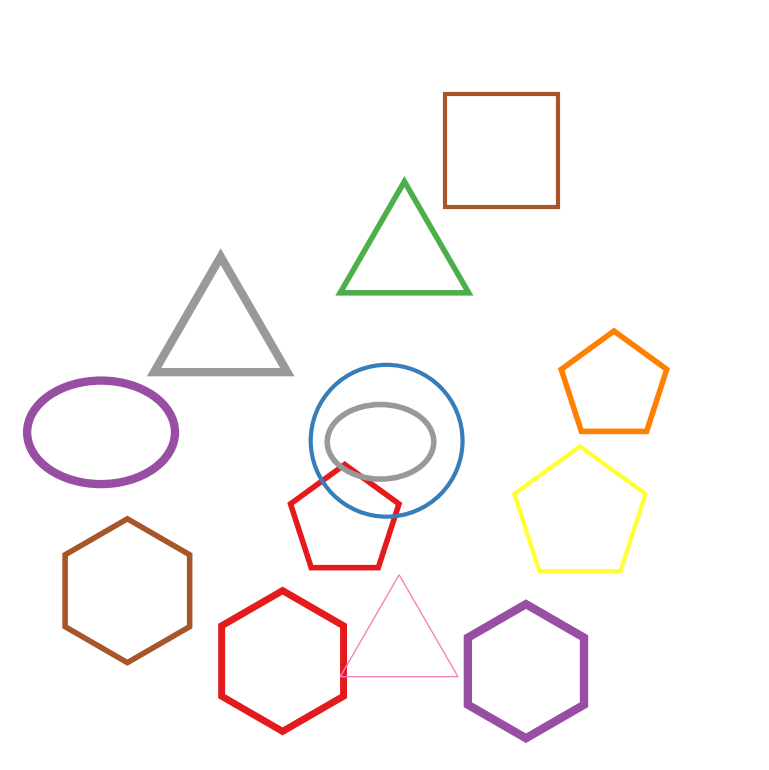[{"shape": "hexagon", "thickness": 2.5, "radius": 0.46, "center": [0.367, 0.142]}, {"shape": "pentagon", "thickness": 2, "radius": 0.37, "center": [0.448, 0.323]}, {"shape": "circle", "thickness": 1.5, "radius": 0.49, "center": [0.502, 0.428]}, {"shape": "triangle", "thickness": 2, "radius": 0.48, "center": [0.525, 0.668]}, {"shape": "oval", "thickness": 3, "radius": 0.48, "center": [0.131, 0.439]}, {"shape": "hexagon", "thickness": 3, "radius": 0.44, "center": [0.683, 0.128]}, {"shape": "pentagon", "thickness": 2, "radius": 0.36, "center": [0.797, 0.498]}, {"shape": "pentagon", "thickness": 1.5, "radius": 0.45, "center": [0.753, 0.331]}, {"shape": "square", "thickness": 1.5, "radius": 0.36, "center": [0.651, 0.805]}, {"shape": "hexagon", "thickness": 2, "radius": 0.47, "center": [0.165, 0.233]}, {"shape": "triangle", "thickness": 0.5, "radius": 0.44, "center": [0.518, 0.165]}, {"shape": "triangle", "thickness": 3, "radius": 0.5, "center": [0.287, 0.567]}, {"shape": "oval", "thickness": 2, "radius": 0.35, "center": [0.494, 0.426]}]